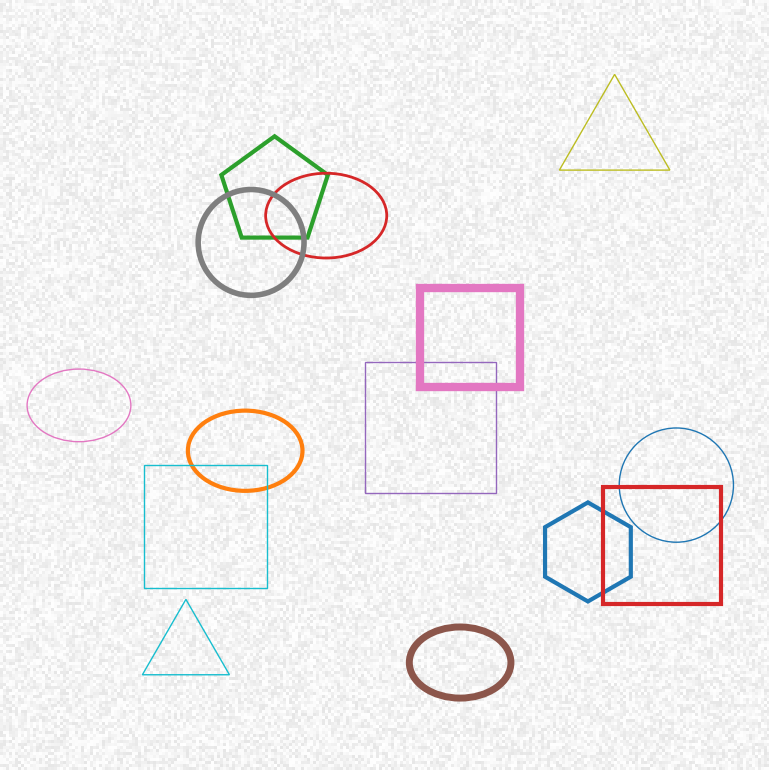[{"shape": "hexagon", "thickness": 1.5, "radius": 0.32, "center": [0.764, 0.283]}, {"shape": "circle", "thickness": 0.5, "radius": 0.37, "center": [0.878, 0.37]}, {"shape": "oval", "thickness": 1.5, "radius": 0.37, "center": [0.318, 0.415]}, {"shape": "pentagon", "thickness": 1.5, "radius": 0.36, "center": [0.357, 0.75]}, {"shape": "square", "thickness": 1.5, "radius": 0.38, "center": [0.86, 0.291]}, {"shape": "oval", "thickness": 1, "radius": 0.39, "center": [0.424, 0.72]}, {"shape": "square", "thickness": 0.5, "radius": 0.42, "center": [0.559, 0.445]}, {"shape": "oval", "thickness": 2.5, "radius": 0.33, "center": [0.598, 0.14]}, {"shape": "square", "thickness": 3, "radius": 0.32, "center": [0.611, 0.561]}, {"shape": "oval", "thickness": 0.5, "radius": 0.34, "center": [0.103, 0.474]}, {"shape": "circle", "thickness": 2, "radius": 0.34, "center": [0.326, 0.685]}, {"shape": "triangle", "thickness": 0.5, "radius": 0.41, "center": [0.798, 0.821]}, {"shape": "triangle", "thickness": 0.5, "radius": 0.33, "center": [0.241, 0.156]}, {"shape": "square", "thickness": 0.5, "radius": 0.4, "center": [0.267, 0.317]}]